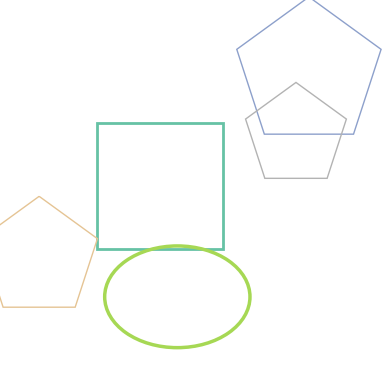[{"shape": "square", "thickness": 2, "radius": 0.82, "center": [0.415, 0.518]}, {"shape": "pentagon", "thickness": 1, "radius": 0.99, "center": [0.802, 0.811]}, {"shape": "oval", "thickness": 2.5, "radius": 0.94, "center": [0.461, 0.229]}, {"shape": "pentagon", "thickness": 1, "radius": 0.8, "center": [0.102, 0.331]}, {"shape": "pentagon", "thickness": 1, "radius": 0.69, "center": [0.769, 0.648]}]